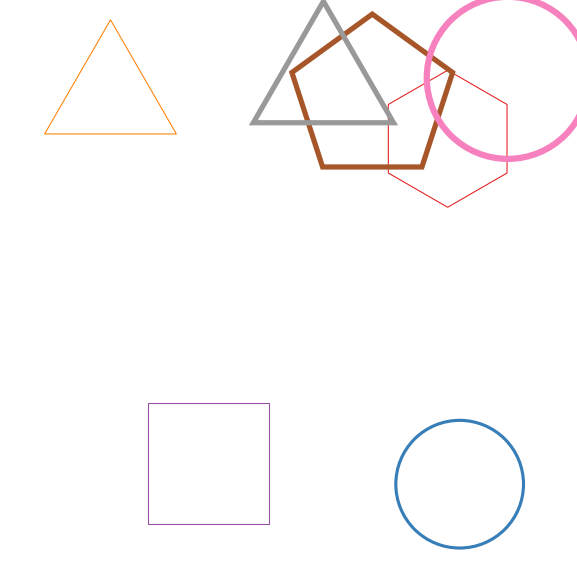[{"shape": "hexagon", "thickness": 0.5, "radius": 0.59, "center": [0.775, 0.759]}, {"shape": "circle", "thickness": 1.5, "radius": 0.55, "center": [0.796, 0.161]}, {"shape": "square", "thickness": 0.5, "radius": 0.52, "center": [0.361, 0.196]}, {"shape": "triangle", "thickness": 0.5, "radius": 0.66, "center": [0.191, 0.833]}, {"shape": "pentagon", "thickness": 2.5, "radius": 0.73, "center": [0.645, 0.828]}, {"shape": "circle", "thickness": 3, "radius": 0.7, "center": [0.879, 0.864]}, {"shape": "triangle", "thickness": 2.5, "radius": 0.7, "center": [0.56, 0.857]}]